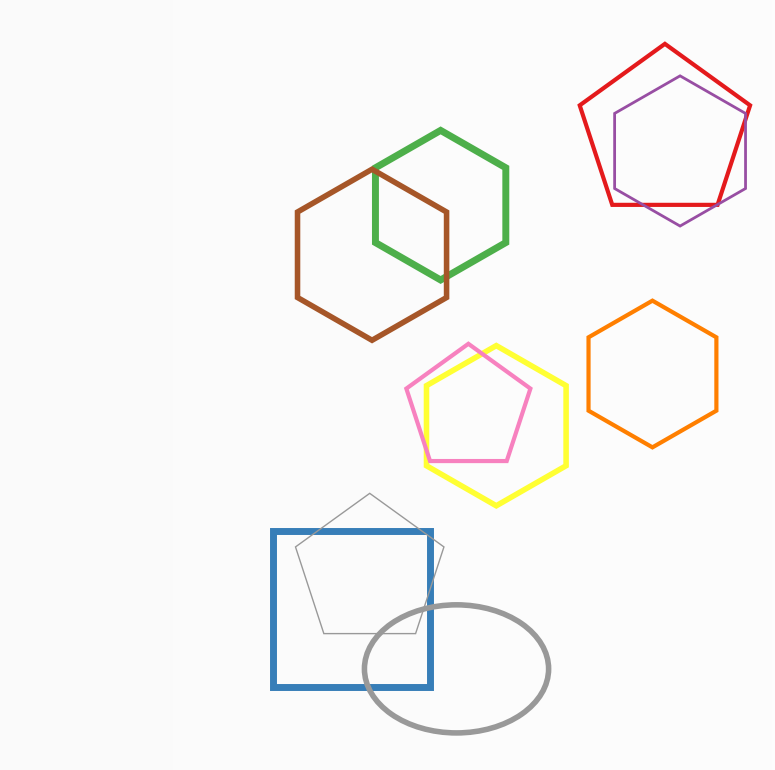[{"shape": "pentagon", "thickness": 1.5, "radius": 0.58, "center": [0.858, 0.827]}, {"shape": "square", "thickness": 2.5, "radius": 0.51, "center": [0.453, 0.209]}, {"shape": "hexagon", "thickness": 2.5, "radius": 0.49, "center": [0.569, 0.734]}, {"shape": "hexagon", "thickness": 1, "radius": 0.49, "center": [0.878, 0.804]}, {"shape": "hexagon", "thickness": 1.5, "radius": 0.48, "center": [0.842, 0.514]}, {"shape": "hexagon", "thickness": 2, "radius": 0.52, "center": [0.64, 0.447]}, {"shape": "hexagon", "thickness": 2, "radius": 0.56, "center": [0.48, 0.669]}, {"shape": "pentagon", "thickness": 1.5, "radius": 0.42, "center": [0.604, 0.469]}, {"shape": "oval", "thickness": 2, "radius": 0.59, "center": [0.589, 0.131]}, {"shape": "pentagon", "thickness": 0.5, "radius": 0.5, "center": [0.477, 0.259]}]